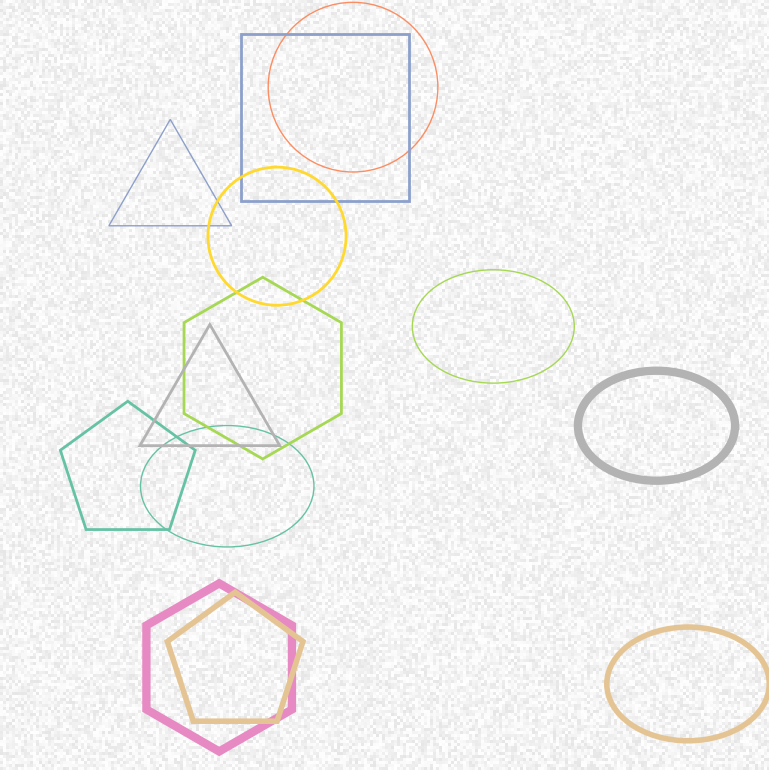[{"shape": "pentagon", "thickness": 1, "radius": 0.46, "center": [0.166, 0.387]}, {"shape": "oval", "thickness": 0.5, "radius": 0.56, "center": [0.295, 0.369]}, {"shape": "circle", "thickness": 0.5, "radius": 0.55, "center": [0.458, 0.887]}, {"shape": "triangle", "thickness": 0.5, "radius": 0.46, "center": [0.221, 0.753]}, {"shape": "square", "thickness": 1, "radius": 0.54, "center": [0.422, 0.848]}, {"shape": "hexagon", "thickness": 3, "radius": 0.55, "center": [0.285, 0.133]}, {"shape": "oval", "thickness": 0.5, "radius": 0.53, "center": [0.641, 0.576]}, {"shape": "hexagon", "thickness": 1, "radius": 0.59, "center": [0.341, 0.522]}, {"shape": "circle", "thickness": 1, "radius": 0.45, "center": [0.36, 0.693]}, {"shape": "pentagon", "thickness": 2, "radius": 0.46, "center": [0.305, 0.138]}, {"shape": "oval", "thickness": 2, "radius": 0.53, "center": [0.894, 0.112]}, {"shape": "triangle", "thickness": 1, "radius": 0.52, "center": [0.273, 0.474]}, {"shape": "oval", "thickness": 3, "radius": 0.51, "center": [0.853, 0.447]}]